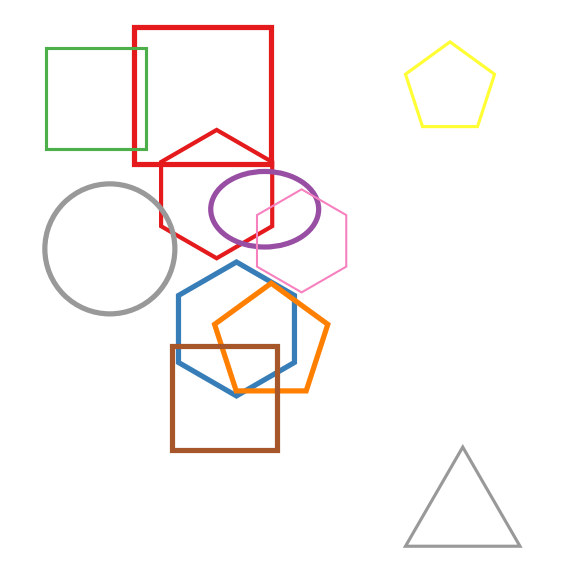[{"shape": "square", "thickness": 2.5, "radius": 0.59, "center": [0.351, 0.834]}, {"shape": "hexagon", "thickness": 2, "radius": 0.56, "center": [0.375, 0.663]}, {"shape": "hexagon", "thickness": 2.5, "radius": 0.58, "center": [0.409, 0.429]}, {"shape": "square", "thickness": 1.5, "radius": 0.43, "center": [0.166, 0.829]}, {"shape": "oval", "thickness": 2.5, "radius": 0.47, "center": [0.458, 0.637]}, {"shape": "pentagon", "thickness": 2.5, "radius": 0.52, "center": [0.47, 0.406]}, {"shape": "pentagon", "thickness": 1.5, "radius": 0.41, "center": [0.779, 0.846]}, {"shape": "square", "thickness": 2.5, "radius": 0.45, "center": [0.389, 0.31]}, {"shape": "hexagon", "thickness": 1, "radius": 0.45, "center": [0.522, 0.582]}, {"shape": "triangle", "thickness": 1.5, "radius": 0.57, "center": [0.801, 0.111]}, {"shape": "circle", "thickness": 2.5, "radius": 0.56, "center": [0.19, 0.568]}]